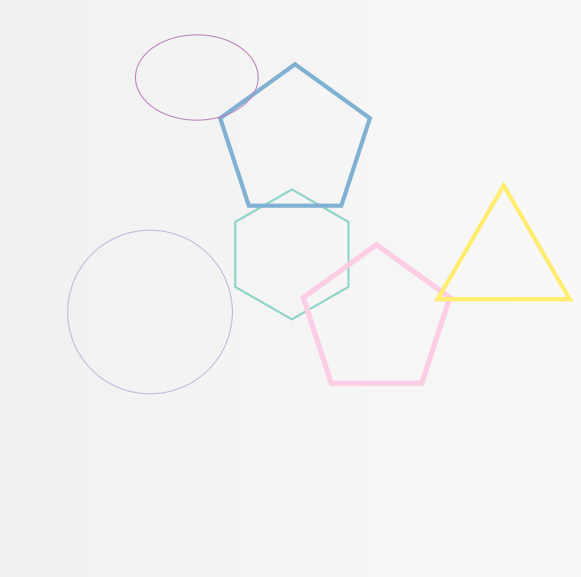[{"shape": "hexagon", "thickness": 1, "radius": 0.56, "center": [0.502, 0.559]}, {"shape": "circle", "thickness": 0.5, "radius": 0.71, "center": [0.258, 0.459]}, {"shape": "pentagon", "thickness": 2, "radius": 0.68, "center": [0.508, 0.753]}, {"shape": "pentagon", "thickness": 2.5, "radius": 0.66, "center": [0.648, 0.443]}, {"shape": "oval", "thickness": 0.5, "radius": 0.53, "center": [0.339, 0.865]}, {"shape": "triangle", "thickness": 2, "radius": 0.66, "center": [0.867, 0.547]}]